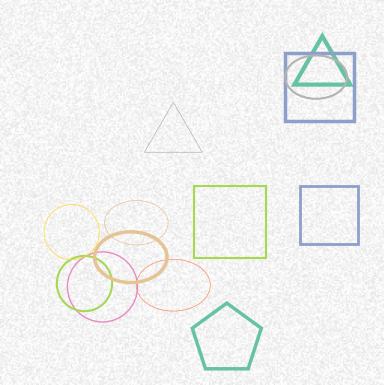[{"shape": "pentagon", "thickness": 2.5, "radius": 0.47, "center": [0.589, 0.118]}, {"shape": "triangle", "thickness": 3, "radius": 0.42, "center": [0.837, 0.822]}, {"shape": "oval", "thickness": 0.5, "radius": 0.48, "center": [0.45, 0.259]}, {"shape": "square", "thickness": 2, "radius": 0.38, "center": [0.855, 0.441]}, {"shape": "square", "thickness": 2.5, "radius": 0.45, "center": [0.83, 0.774]}, {"shape": "circle", "thickness": 1, "radius": 0.46, "center": [0.266, 0.255]}, {"shape": "square", "thickness": 1.5, "radius": 0.47, "center": [0.597, 0.422]}, {"shape": "circle", "thickness": 1.5, "radius": 0.36, "center": [0.219, 0.263]}, {"shape": "circle", "thickness": 0.5, "radius": 0.36, "center": [0.186, 0.397]}, {"shape": "oval", "thickness": 0.5, "radius": 0.41, "center": [0.354, 0.421]}, {"shape": "oval", "thickness": 2.5, "radius": 0.47, "center": [0.34, 0.332]}, {"shape": "oval", "thickness": 1.5, "radius": 0.4, "center": [0.821, 0.8]}, {"shape": "triangle", "thickness": 0.5, "radius": 0.43, "center": [0.45, 0.648]}]